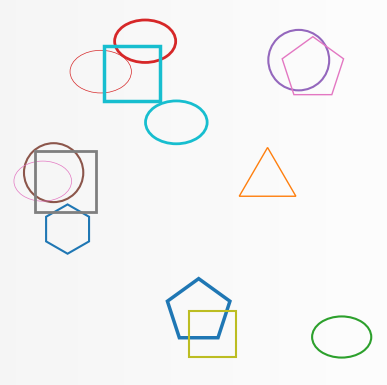[{"shape": "pentagon", "thickness": 2.5, "radius": 0.42, "center": [0.513, 0.191]}, {"shape": "hexagon", "thickness": 1.5, "radius": 0.32, "center": [0.174, 0.405]}, {"shape": "triangle", "thickness": 1, "radius": 0.42, "center": [0.69, 0.532]}, {"shape": "oval", "thickness": 1.5, "radius": 0.38, "center": [0.882, 0.125]}, {"shape": "oval", "thickness": 2, "radius": 0.39, "center": [0.375, 0.893]}, {"shape": "oval", "thickness": 0.5, "radius": 0.4, "center": [0.26, 0.814]}, {"shape": "circle", "thickness": 1.5, "radius": 0.39, "center": [0.771, 0.844]}, {"shape": "circle", "thickness": 1.5, "radius": 0.38, "center": [0.138, 0.552]}, {"shape": "oval", "thickness": 0.5, "radius": 0.37, "center": [0.11, 0.53]}, {"shape": "pentagon", "thickness": 1, "radius": 0.42, "center": [0.807, 0.822]}, {"shape": "square", "thickness": 2, "radius": 0.4, "center": [0.169, 0.528]}, {"shape": "square", "thickness": 1.5, "radius": 0.3, "center": [0.549, 0.132]}, {"shape": "oval", "thickness": 2, "radius": 0.4, "center": [0.455, 0.682]}, {"shape": "square", "thickness": 2.5, "radius": 0.36, "center": [0.342, 0.809]}]